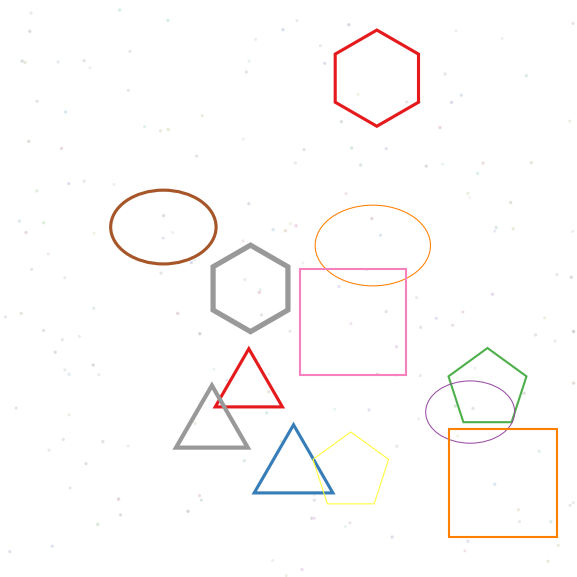[{"shape": "triangle", "thickness": 1.5, "radius": 0.34, "center": [0.431, 0.328]}, {"shape": "hexagon", "thickness": 1.5, "radius": 0.42, "center": [0.653, 0.864]}, {"shape": "triangle", "thickness": 1.5, "radius": 0.39, "center": [0.508, 0.185]}, {"shape": "pentagon", "thickness": 1, "radius": 0.35, "center": [0.844, 0.326]}, {"shape": "oval", "thickness": 0.5, "radius": 0.39, "center": [0.814, 0.286]}, {"shape": "oval", "thickness": 0.5, "radius": 0.5, "center": [0.646, 0.574]}, {"shape": "square", "thickness": 1, "radius": 0.47, "center": [0.87, 0.163]}, {"shape": "pentagon", "thickness": 0.5, "radius": 0.34, "center": [0.607, 0.182]}, {"shape": "oval", "thickness": 1.5, "radius": 0.46, "center": [0.283, 0.606]}, {"shape": "square", "thickness": 1, "radius": 0.45, "center": [0.611, 0.442]}, {"shape": "triangle", "thickness": 2, "radius": 0.36, "center": [0.367, 0.26]}, {"shape": "hexagon", "thickness": 2.5, "radius": 0.37, "center": [0.434, 0.5]}]